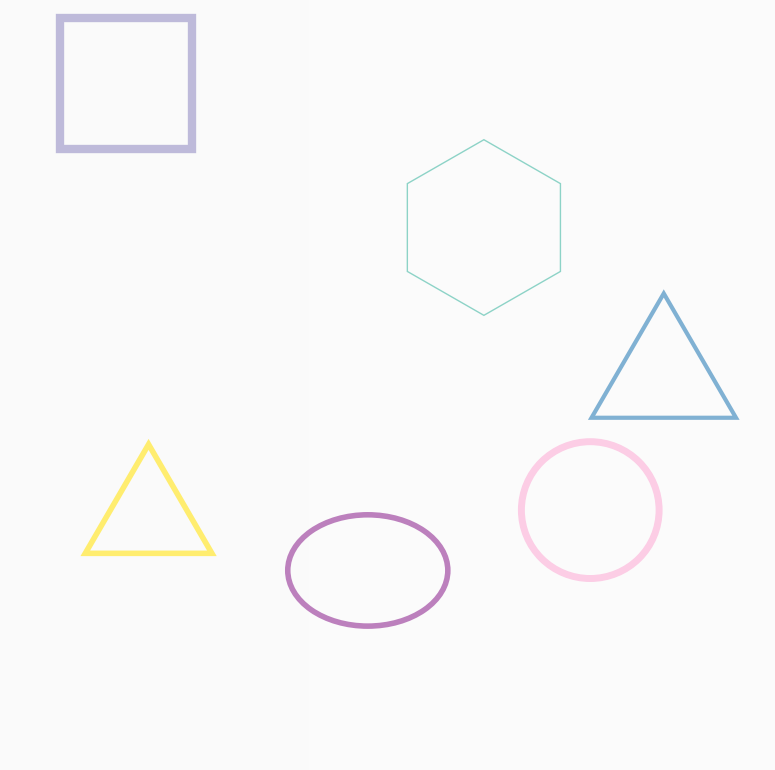[{"shape": "hexagon", "thickness": 0.5, "radius": 0.57, "center": [0.624, 0.705]}, {"shape": "square", "thickness": 3, "radius": 0.43, "center": [0.163, 0.892]}, {"shape": "triangle", "thickness": 1.5, "radius": 0.54, "center": [0.856, 0.511]}, {"shape": "circle", "thickness": 2.5, "radius": 0.44, "center": [0.762, 0.338]}, {"shape": "oval", "thickness": 2, "radius": 0.52, "center": [0.475, 0.259]}, {"shape": "triangle", "thickness": 2, "radius": 0.47, "center": [0.192, 0.329]}]